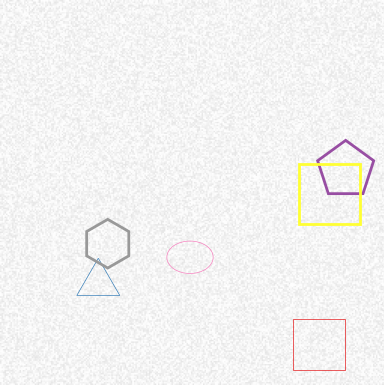[{"shape": "square", "thickness": 0.5, "radius": 0.33, "center": [0.829, 0.105]}, {"shape": "triangle", "thickness": 0.5, "radius": 0.32, "center": [0.255, 0.265]}, {"shape": "pentagon", "thickness": 2, "radius": 0.38, "center": [0.898, 0.559]}, {"shape": "square", "thickness": 2, "radius": 0.39, "center": [0.855, 0.496]}, {"shape": "oval", "thickness": 0.5, "radius": 0.3, "center": [0.493, 0.332]}, {"shape": "hexagon", "thickness": 2, "radius": 0.32, "center": [0.28, 0.367]}]